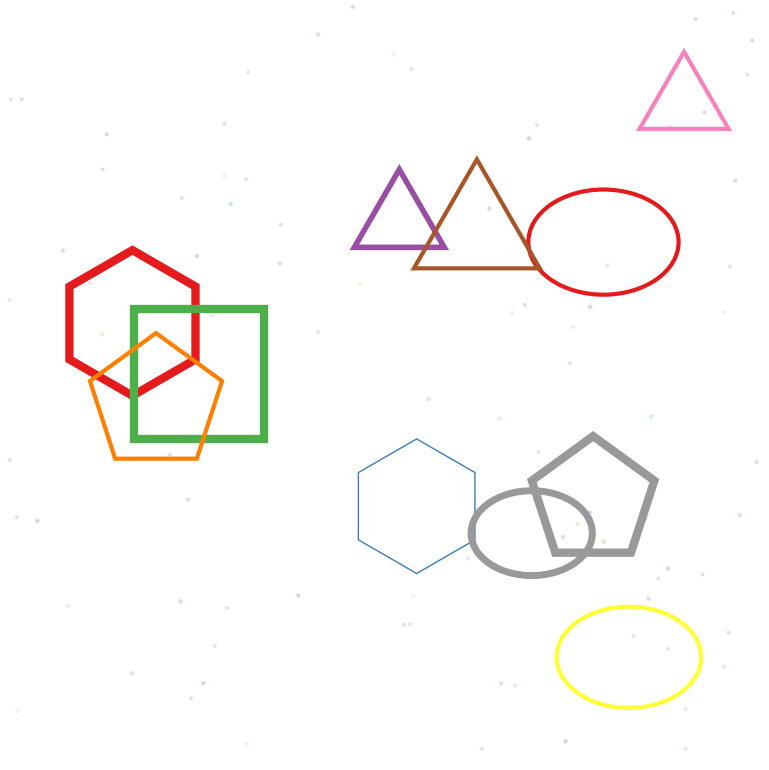[{"shape": "oval", "thickness": 1.5, "radius": 0.49, "center": [0.784, 0.686]}, {"shape": "hexagon", "thickness": 3, "radius": 0.47, "center": [0.172, 0.581]}, {"shape": "hexagon", "thickness": 0.5, "radius": 0.44, "center": [0.541, 0.343]}, {"shape": "square", "thickness": 3, "radius": 0.42, "center": [0.259, 0.514]}, {"shape": "triangle", "thickness": 2, "radius": 0.34, "center": [0.519, 0.712]}, {"shape": "pentagon", "thickness": 1.5, "radius": 0.45, "center": [0.203, 0.477]}, {"shape": "oval", "thickness": 1.5, "radius": 0.47, "center": [0.817, 0.146]}, {"shape": "triangle", "thickness": 1.5, "radius": 0.47, "center": [0.619, 0.699]}, {"shape": "triangle", "thickness": 1.5, "radius": 0.33, "center": [0.888, 0.866]}, {"shape": "oval", "thickness": 2.5, "radius": 0.39, "center": [0.691, 0.308]}, {"shape": "pentagon", "thickness": 3, "radius": 0.42, "center": [0.77, 0.35]}]